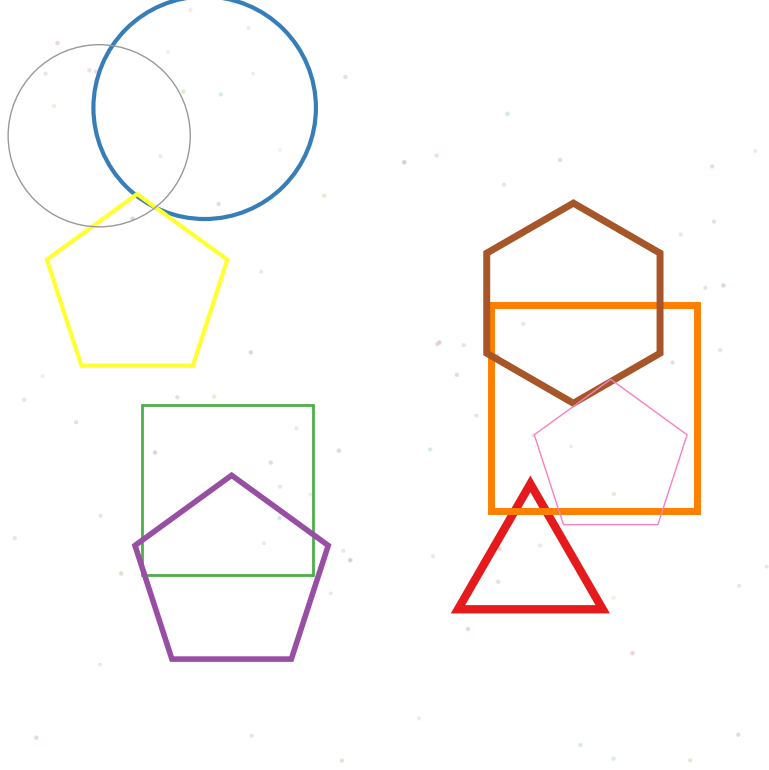[{"shape": "triangle", "thickness": 3, "radius": 0.54, "center": [0.689, 0.263]}, {"shape": "circle", "thickness": 1.5, "radius": 0.72, "center": [0.266, 0.86]}, {"shape": "square", "thickness": 1, "radius": 0.55, "center": [0.295, 0.364]}, {"shape": "pentagon", "thickness": 2, "radius": 0.66, "center": [0.301, 0.251]}, {"shape": "square", "thickness": 2.5, "radius": 0.67, "center": [0.772, 0.471]}, {"shape": "pentagon", "thickness": 1.5, "radius": 0.62, "center": [0.178, 0.625]}, {"shape": "hexagon", "thickness": 2.5, "radius": 0.65, "center": [0.745, 0.606]}, {"shape": "pentagon", "thickness": 0.5, "radius": 0.52, "center": [0.793, 0.403]}, {"shape": "circle", "thickness": 0.5, "radius": 0.59, "center": [0.129, 0.824]}]